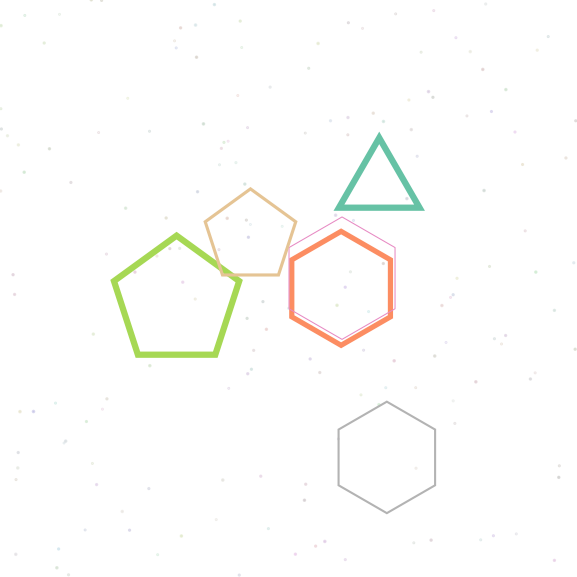[{"shape": "triangle", "thickness": 3, "radius": 0.4, "center": [0.657, 0.68]}, {"shape": "hexagon", "thickness": 2.5, "radius": 0.49, "center": [0.591, 0.5]}, {"shape": "hexagon", "thickness": 0.5, "radius": 0.53, "center": [0.592, 0.517]}, {"shape": "pentagon", "thickness": 3, "radius": 0.57, "center": [0.306, 0.477]}, {"shape": "pentagon", "thickness": 1.5, "radius": 0.41, "center": [0.434, 0.59]}, {"shape": "hexagon", "thickness": 1, "radius": 0.48, "center": [0.67, 0.207]}]